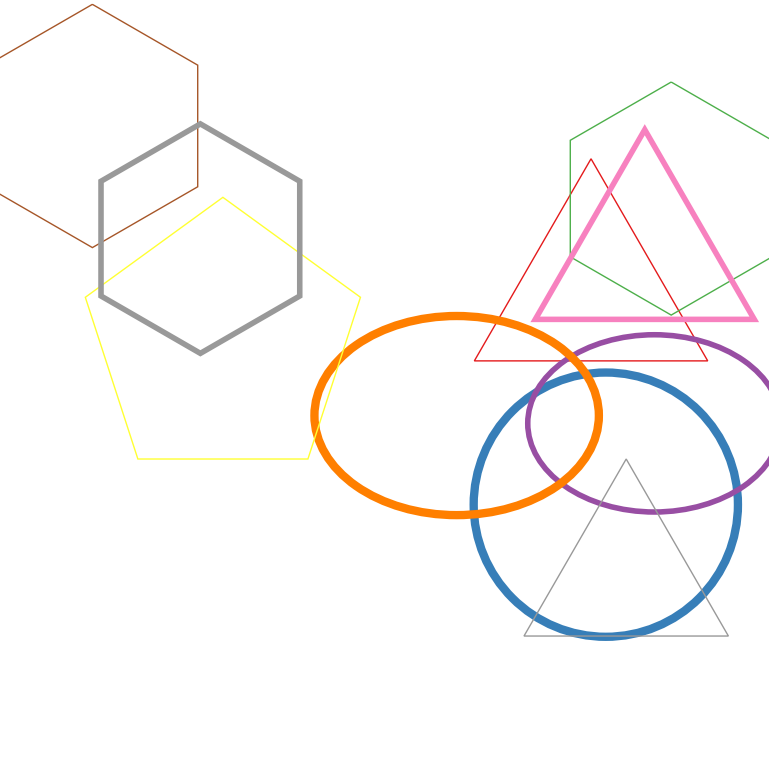[{"shape": "triangle", "thickness": 0.5, "radius": 0.87, "center": [0.768, 0.619]}, {"shape": "circle", "thickness": 3, "radius": 0.86, "center": [0.787, 0.345]}, {"shape": "hexagon", "thickness": 0.5, "radius": 0.76, "center": [0.872, 0.742]}, {"shape": "oval", "thickness": 2, "radius": 0.82, "center": [0.85, 0.45]}, {"shape": "oval", "thickness": 3, "radius": 0.92, "center": [0.593, 0.46]}, {"shape": "pentagon", "thickness": 0.5, "radius": 0.94, "center": [0.289, 0.556]}, {"shape": "hexagon", "thickness": 0.5, "radius": 0.79, "center": [0.12, 0.836]}, {"shape": "triangle", "thickness": 2, "radius": 0.82, "center": [0.837, 0.667]}, {"shape": "triangle", "thickness": 0.5, "radius": 0.77, "center": [0.813, 0.251]}, {"shape": "hexagon", "thickness": 2, "radius": 0.75, "center": [0.26, 0.69]}]